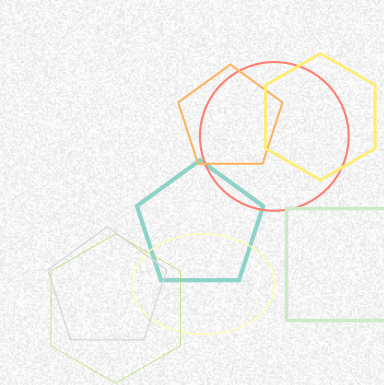[{"shape": "pentagon", "thickness": 3, "radius": 0.86, "center": [0.52, 0.412]}, {"shape": "oval", "thickness": 1, "radius": 0.93, "center": [0.528, 0.262]}, {"shape": "circle", "thickness": 1.5, "radius": 0.97, "center": [0.713, 0.646]}, {"shape": "pentagon", "thickness": 1.5, "radius": 0.71, "center": [0.598, 0.69]}, {"shape": "hexagon", "thickness": 0.5, "radius": 0.97, "center": [0.3, 0.199]}, {"shape": "pentagon", "thickness": 1, "radius": 0.81, "center": [0.279, 0.249]}, {"shape": "square", "thickness": 2.5, "radius": 0.73, "center": [0.89, 0.314]}, {"shape": "hexagon", "thickness": 2, "radius": 0.82, "center": [0.832, 0.697]}]